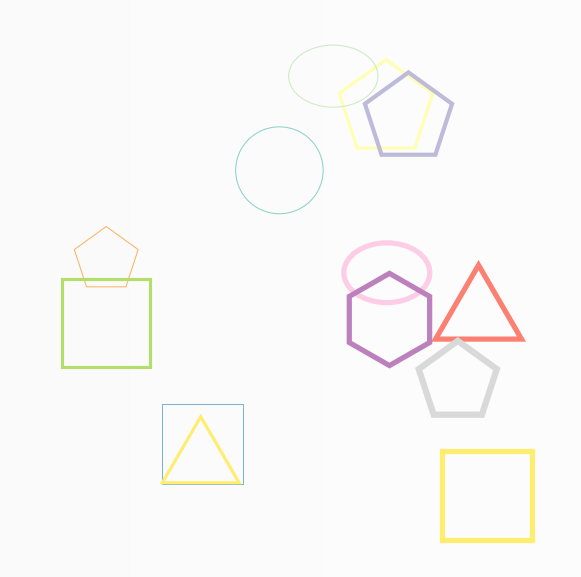[{"shape": "circle", "thickness": 0.5, "radius": 0.38, "center": [0.481, 0.704]}, {"shape": "pentagon", "thickness": 1.5, "radius": 0.42, "center": [0.664, 0.811]}, {"shape": "pentagon", "thickness": 2, "radius": 0.39, "center": [0.703, 0.795]}, {"shape": "triangle", "thickness": 2.5, "radius": 0.43, "center": [0.823, 0.455]}, {"shape": "square", "thickness": 0.5, "radius": 0.34, "center": [0.348, 0.23]}, {"shape": "pentagon", "thickness": 0.5, "radius": 0.29, "center": [0.183, 0.549]}, {"shape": "square", "thickness": 1.5, "radius": 0.38, "center": [0.182, 0.44]}, {"shape": "oval", "thickness": 2.5, "radius": 0.37, "center": [0.666, 0.527]}, {"shape": "pentagon", "thickness": 3, "radius": 0.35, "center": [0.788, 0.338]}, {"shape": "hexagon", "thickness": 2.5, "radius": 0.4, "center": [0.67, 0.446]}, {"shape": "oval", "thickness": 0.5, "radius": 0.38, "center": [0.573, 0.867]}, {"shape": "triangle", "thickness": 1.5, "radius": 0.38, "center": [0.345, 0.201]}, {"shape": "square", "thickness": 2.5, "radius": 0.38, "center": [0.838, 0.141]}]